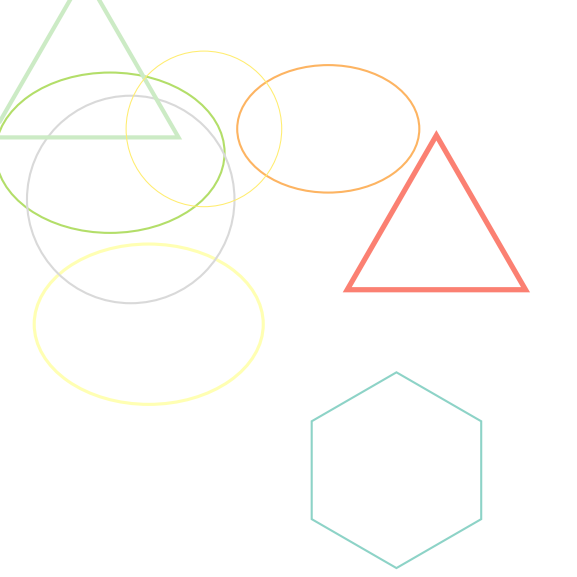[{"shape": "hexagon", "thickness": 1, "radius": 0.85, "center": [0.686, 0.185]}, {"shape": "oval", "thickness": 1.5, "radius": 0.99, "center": [0.258, 0.438]}, {"shape": "triangle", "thickness": 2.5, "radius": 0.89, "center": [0.756, 0.587]}, {"shape": "oval", "thickness": 1, "radius": 0.79, "center": [0.568, 0.776]}, {"shape": "oval", "thickness": 1, "radius": 0.99, "center": [0.191, 0.735]}, {"shape": "circle", "thickness": 1, "radius": 0.9, "center": [0.226, 0.654]}, {"shape": "triangle", "thickness": 2, "radius": 0.94, "center": [0.146, 0.855]}, {"shape": "circle", "thickness": 0.5, "radius": 0.67, "center": [0.353, 0.776]}]